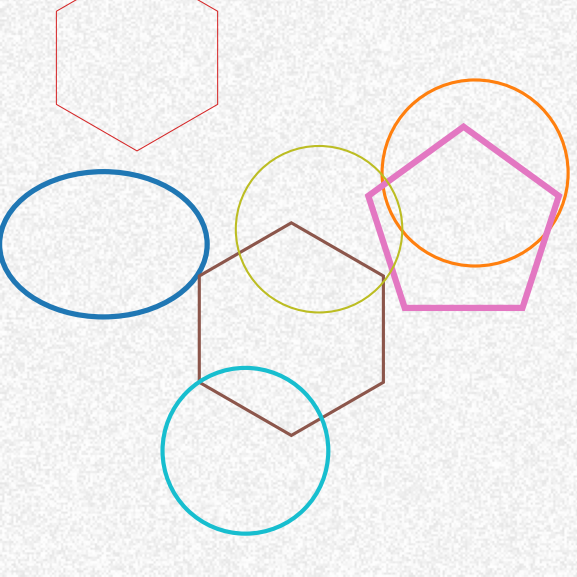[{"shape": "oval", "thickness": 2.5, "radius": 0.9, "center": [0.179, 0.576]}, {"shape": "circle", "thickness": 1.5, "radius": 0.81, "center": [0.823, 0.7]}, {"shape": "hexagon", "thickness": 0.5, "radius": 0.81, "center": [0.237, 0.899]}, {"shape": "hexagon", "thickness": 1.5, "radius": 0.92, "center": [0.504, 0.429]}, {"shape": "pentagon", "thickness": 3, "radius": 0.87, "center": [0.803, 0.606]}, {"shape": "circle", "thickness": 1, "radius": 0.72, "center": [0.552, 0.602]}, {"shape": "circle", "thickness": 2, "radius": 0.72, "center": [0.425, 0.219]}]